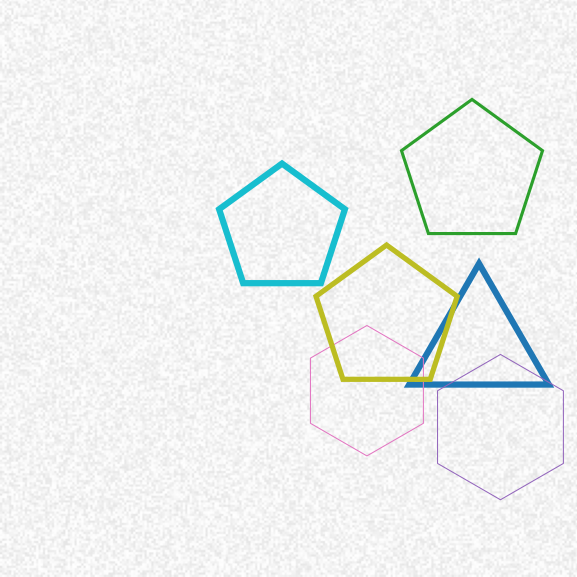[{"shape": "triangle", "thickness": 3, "radius": 0.7, "center": [0.829, 0.403]}, {"shape": "pentagon", "thickness": 1.5, "radius": 0.64, "center": [0.817, 0.699]}, {"shape": "hexagon", "thickness": 0.5, "radius": 0.63, "center": [0.867, 0.26]}, {"shape": "hexagon", "thickness": 0.5, "radius": 0.56, "center": [0.635, 0.323]}, {"shape": "pentagon", "thickness": 2.5, "radius": 0.64, "center": [0.669, 0.446]}, {"shape": "pentagon", "thickness": 3, "radius": 0.57, "center": [0.488, 0.601]}]